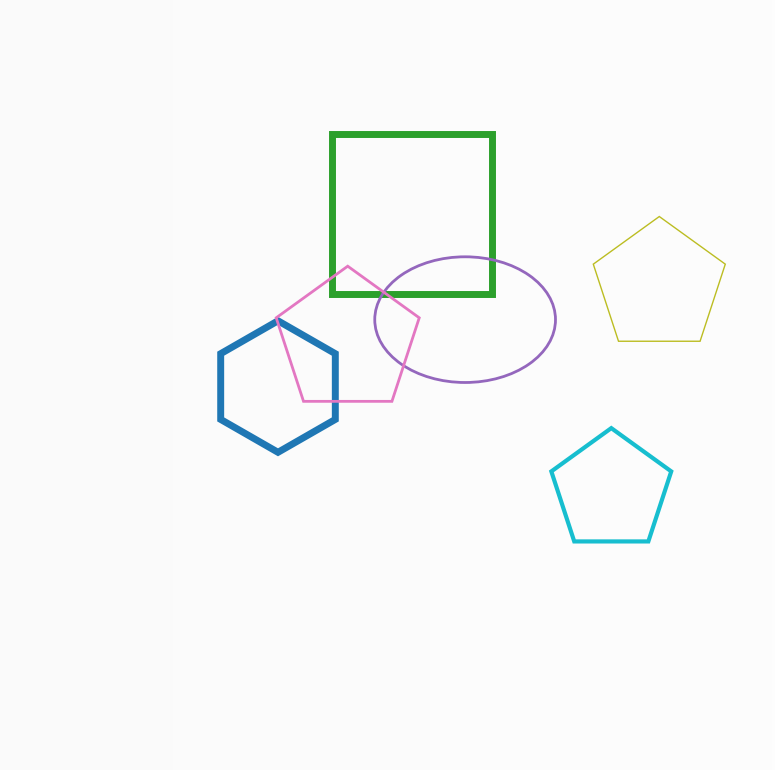[{"shape": "hexagon", "thickness": 2.5, "radius": 0.43, "center": [0.359, 0.498]}, {"shape": "square", "thickness": 2.5, "radius": 0.52, "center": [0.531, 0.722]}, {"shape": "oval", "thickness": 1, "radius": 0.58, "center": [0.6, 0.585]}, {"shape": "pentagon", "thickness": 1, "radius": 0.49, "center": [0.449, 0.557]}, {"shape": "pentagon", "thickness": 0.5, "radius": 0.45, "center": [0.851, 0.629]}, {"shape": "pentagon", "thickness": 1.5, "radius": 0.41, "center": [0.789, 0.363]}]